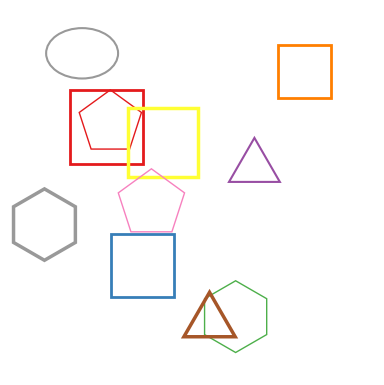[{"shape": "pentagon", "thickness": 1, "radius": 0.42, "center": [0.287, 0.682]}, {"shape": "square", "thickness": 2, "radius": 0.48, "center": [0.277, 0.67]}, {"shape": "square", "thickness": 2, "radius": 0.41, "center": [0.371, 0.31]}, {"shape": "hexagon", "thickness": 1, "radius": 0.47, "center": [0.612, 0.178]}, {"shape": "triangle", "thickness": 1.5, "radius": 0.38, "center": [0.661, 0.566]}, {"shape": "square", "thickness": 2, "radius": 0.35, "center": [0.791, 0.814]}, {"shape": "square", "thickness": 2.5, "radius": 0.45, "center": [0.424, 0.629]}, {"shape": "triangle", "thickness": 2.5, "radius": 0.38, "center": [0.544, 0.164]}, {"shape": "pentagon", "thickness": 1, "radius": 0.45, "center": [0.393, 0.471]}, {"shape": "oval", "thickness": 1.5, "radius": 0.47, "center": [0.213, 0.862]}, {"shape": "hexagon", "thickness": 2.5, "radius": 0.46, "center": [0.115, 0.417]}]